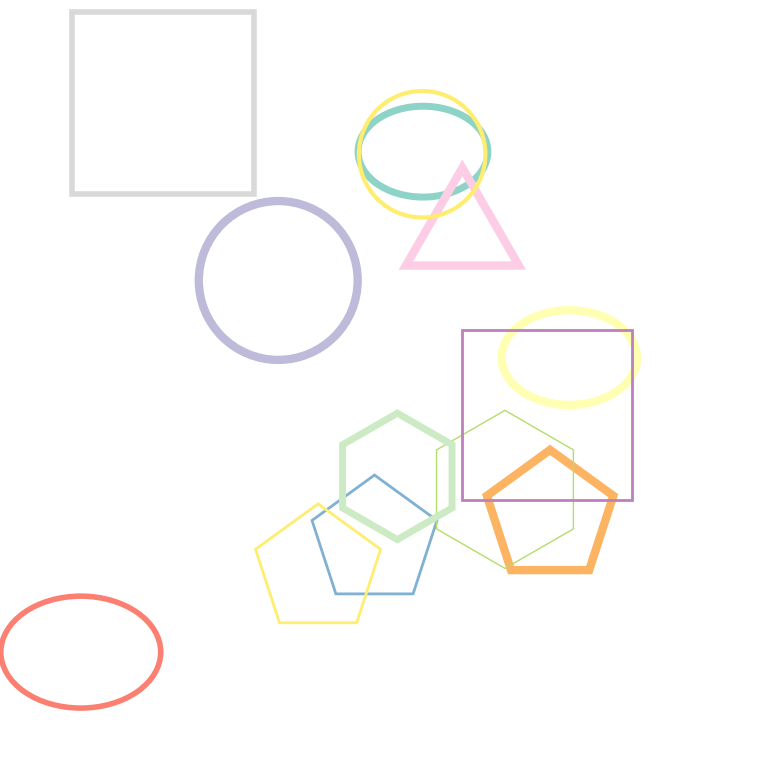[{"shape": "oval", "thickness": 2.5, "radius": 0.42, "center": [0.549, 0.803]}, {"shape": "oval", "thickness": 3, "radius": 0.44, "center": [0.739, 0.536]}, {"shape": "circle", "thickness": 3, "radius": 0.52, "center": [0.361, 0.636]}, {"shape": "oval", "thickness": 2, "radius": 0.52, "center": [0.105, 0.153]}, {"shape": "pentagon", "thickness": 1, "radius": 0.43, "center": [0.486, 0.298]}, {"shape": "pentagon", "thickness": 3, "radius": 0.43, "center": [0.714, 0.329]}, {"shape": "hexagon", "thickness": 0.5, "radius": 0.51, "center": [0.656, 0.364]}, {"shape": "triangle", "thickness": 3, "radius": 0.42, "center": [0.6, 0.697]}, {"shape": "square", "thickness": 2, "radius": 0.59, "center": [0.211, 0.866]}, {"shape": "square", "thickness": 1, "radius": 0.55, "center": [0.711, 0.461]}, {"shape": "hexagon", "thickness": 2.5, "radius": 0.41, "center": [0.516, 0.381]}, {"shape": "circle", "thickness": 1.5, "radius": 0.41, "center": [0.548, 0.8]}, {"shape": "pentagon", "thickness": 1, "radius": 0.43, "center": [0.413, 0.26]}]